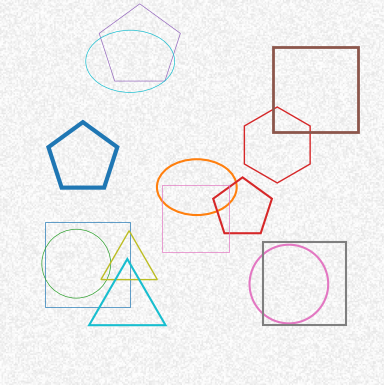[{"shape": "square", "thickness": 0.5, "radius": 0.55, "center": [0.227, 0.312]}, {"shape": "pentagon", "thickness": 3, "radius": 0.47, "center": [0.215, 0.589]}, {"shape": "oval", "thickness": 1.5, "radius": 0.52, "center": [0.511, 0.514]}, {"shape": "circle", "thickness": 0.5, "radius": 0.45, "center": [0.198, 0.315]}, {"shape": "hexagon", "thickness": 1, "radius": 0.49, "center": [0.72, 0.623]}, {"shape": "pentagon", "thickness": 1.5, "radius": 0.4, "center": [0.63, 0.459]}, {"shape": "pentagon", "thickness": 0.5, "radius": 0.55, "center": [0.363, 0.879]}, {"shape": "square", "thickness": 2, "radius": 0.55, "center": [0.819, 0.767]}, {"shape": "circle", "thickness": 1.5, "radius": 0.51, "center": [0.75, 0.262]}, {"shape": "square", "thickness": 0.5, "radius": 0.44, "center": [0.509, 0.433]}, {"shape": "square", "thickness": 1.5, "radius": 0.54, "center": [0.791, 0.263]}, {"shape": "triangle", "thickness": 1, "radius": 0.42, "center": [0.335, 0.316]}, {"shape": "oval", "thickness": 0.5, "radius": 0.58, "center": [0.338, 0.841]}, {"shape": "triangle", "thickness": 1.5, "radius": 0.57, "center": [0.331, 0.213]}]